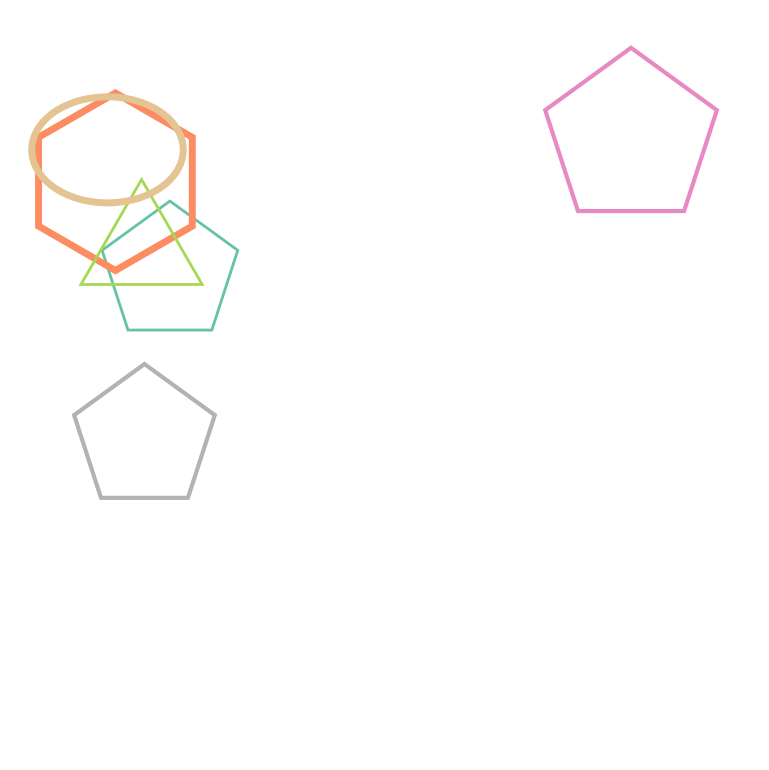[{"shape": "pentagon", "thickness": 1, "radius": 0.46, "center": [0.221, 0.646]}, {"shape": "hexagon", "thickness": 2.5, "radius": 0.58, "center": [0.15, 0.764]}, {"shape": "pentagon", "thickness": 1.5, "radius": 0.59, "center": [0.82, 0.821]}, {"shape": "triangle", "thickness": 1, "radius": 0.45, "center": [0.184, 0.676]}, {"shape": "oval", "thickness": 2.5, "radius": 0.49, "center": [0.14, 0.805]}, {"shape": "pentagon", "thickness": 1.5, "radius": 0.48, "center": [0.188, 0.431]}]